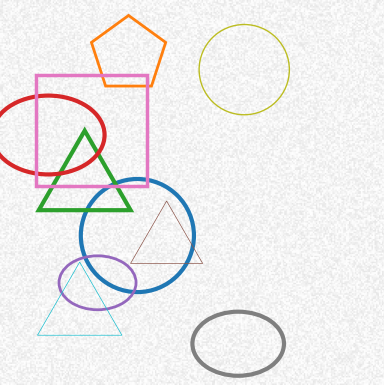[{"shape": "circle", "thickness": 3, "radius": 0.73, "center": [0.357, 0.388]}, {"shape": "pentagon", "thickness": 2, "radius": 0.51, "center": [0.334, 0.858]}, {"shape": "triangle", "thickness": 3, "radius": 0.69, "center": [0.22, 0.523]}, {"shape": "oval", "thickness": 3, "radius": 0.73, "center": [0.125, 0.649]}, {"shape": "oval", "thickness": 2, "radius": 0.5, "center": [0.253, 0.265]}, {"shape": "triangle", "thickness": 0.5, "radius": 0.54, "center": [0.433, 0.37]}, {"shape": "square", "thickness": 2.5, "radius": 0.72, "center": [0.238, 0.661]}, {"shape": "oval", "thickness": 3, "radius": 0.59, "center": [0.619, 0.107]}, {"shape": "circle", "thickness": 1, "radius": 0.59, "center": [0.634, 0.819]}, {"shape": "triangle", "thickness": 0.5, "radius": 0.63, "center": [0.207, 0.193]}]